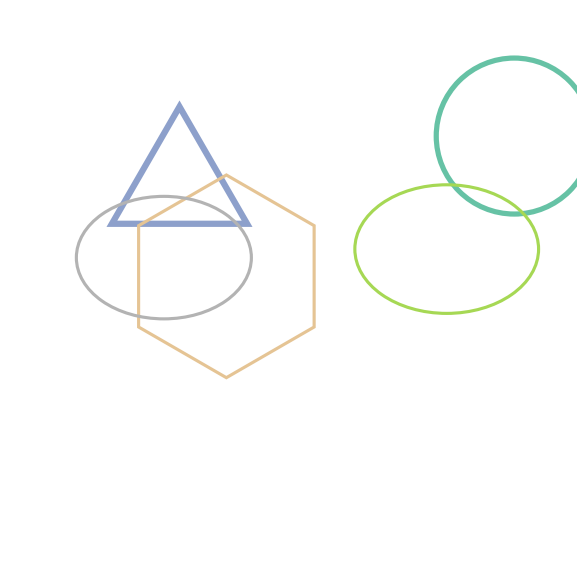[{"shape": "circle", "thickness": 2.5, "radius": 0.68, "center": [0.89, 0.764]}, {"shape": "triangle", "thickness": 3, "radius": 0.68, "center": [0.311, 0.679]}, {"shape": "oval", "thickness": 1.5, "radius": 0.8, "center": [0.774, 0.568]}, {"shape": "hexagon", "thickness": 1.5, "radius": 0.88, "center": [0.392, 0.521]}, {"shape": "oval", "thickness": 1.5, "radius": 0.76, "center": [0.284, 0.553]}]